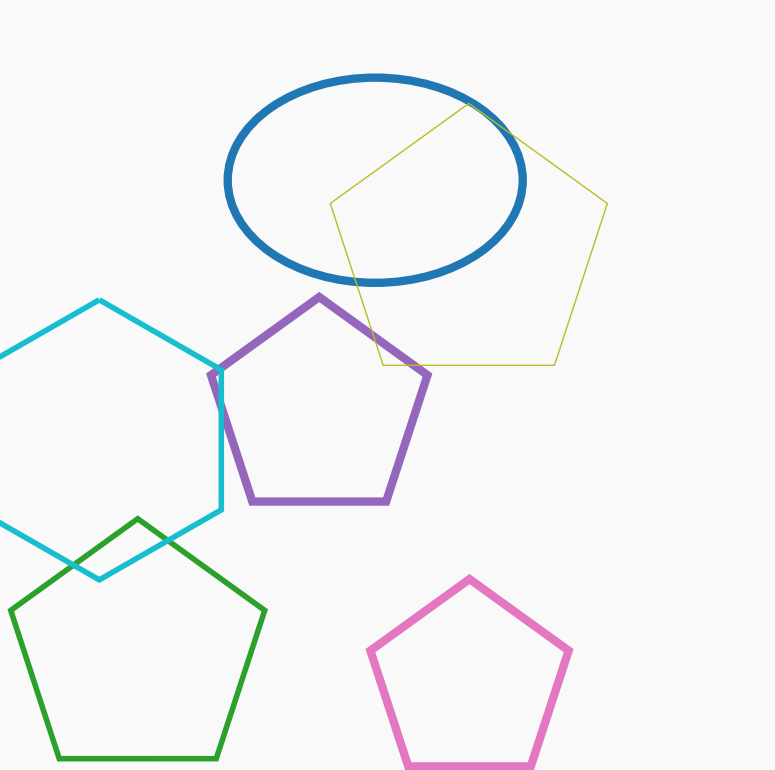[{"shape": "oval", "thickness": 3, "radius": 0.95, "center": [0.484, 0.766]}, {"shape": "pentagon", "thickness": 2, "radius": 0.86, "center": [0.178, 0.154]}, {"shape": "pentagon", "thickness": 3, "radius": 0.73, "center": [0.412, 0.467]}, {"shape": "pentagon", "thickness": 3, "radius": 0.67, "center": [0.606, 0.113]}, {"shape": "pentagon", "thickness": 0.5, "radius": 0.94, "center": [0.605, 0.678]}, {"shape": "hexagon", "thickness": 2, "radius": 0.91, "center": [0.128, 0.429]}]